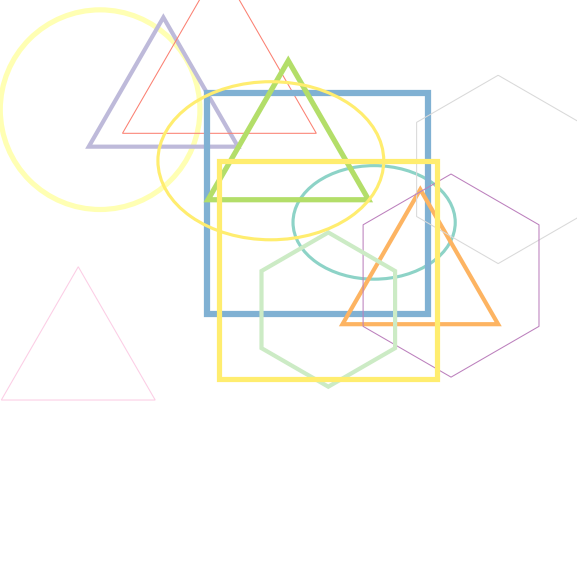[{"shape": "oval", "thickness": 1.5, "radius": 0.7, "center": [0.648, 0.614]}, {"shape": "circle", "thickness": 2.5, "radius": 0.86, "center": [0.173, 0.809]}, {"shape": "triangle", "thickness": 2, "radius": 0.75, "center": [0.283, 0.82]}, {"shape": "triangle", "thickness": 0.5, "radius": 0.97, "center": [0.38, 0.865]}, {"shape": "square", "thickness": 3, "radius": 0.96, "center": [0.55, 0.647]}, {"shape": "triangle", "thickness": 2, "radius": 0.78, "center": [0.728, 0.516]}, {"shape": "triangle", "thickness": 2.5, "radius": 0.8, "center": [0.499, 0.734]}, {"shape": "triangle", "thickness": 0.5, "radius": 0.77, "center": [0.136, 0.383]}, {"shape": "hexagon", "thickness": 0.5, "radius": 0.82, "center": [0.863, 0.706]}, {"shape": "hexagon", "thickness": 0.5, "radius": 0.88, "center": [0.781, 0.522]}, {"shape": "hexagon", "thickness": 2, "radius": 0.67, "center": [0.568, 0.463]}, {"shape": "oval", "thickness": 1.5, "radius": 0.98, "center": [0.469, 0.721]}, {"shape": "square", "thickness": 2.5, "radius": 0.94, "center": [0.568, 0.531]}]